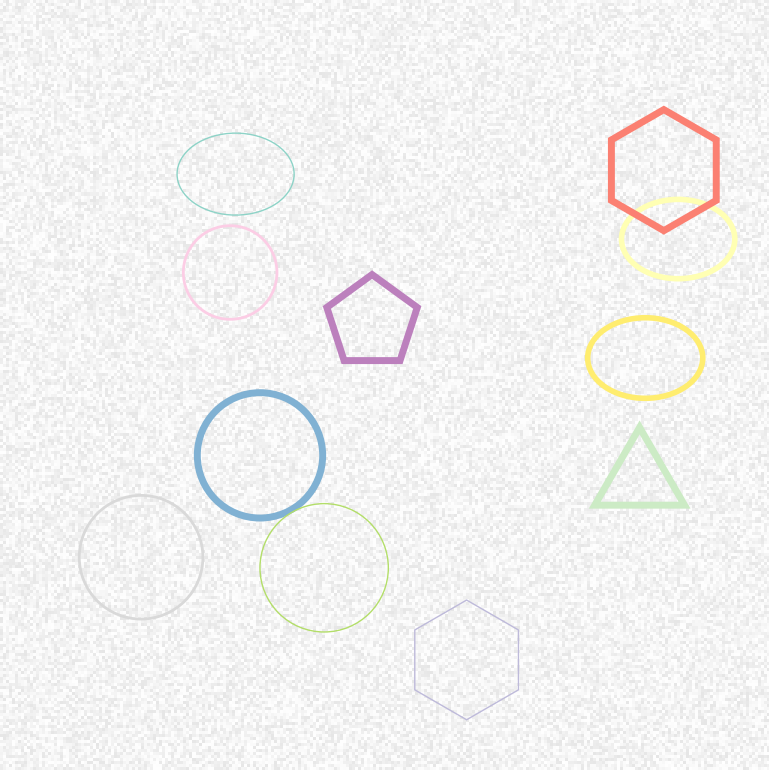[{"shape": "oval", "thickness": 0.5, "radius": 0.38, "center": [0.306, 0.774]}, {"shape": "oval", "thickness": 2, "radius": 0.37, "center": [0.881, 0.69]}, {"shape": "hexagon", "thickness": 0.5, "radius": 0.39, "center": [0.606, 0.143]}, {"shape": "hexagon", "thickness": 2.5, "radius": 0.39, "center": [0.862, 0.779]}, {"shape": "circle", "thickness": 2.5, "radius": 0.41, "center": [0.338, 0.409]}, {"shape": "circle", "thickness": 0.5, "radius": 0.42, "center": [0.421, 0.263]}, {"shape": "circle", "thickness": 1, "radius": 0.3, "center": [0.299, 0.646]}, {"shape": "circle", "thickness": 1, "radius": 0.4, "center": [0.183, 0.276]}, {"shape": "pentagon", "thickness": 2.5, "radius": 0.31, "center": [0.483, 0.582]}, {"shape": "triangle", "thickness": 2.5, "radius": 0.34, "center": [0.831, 0.378]}, {"shape": "oval", "thickness": 2, "radius": 0.37, "center": [0.838, 0.535]}]